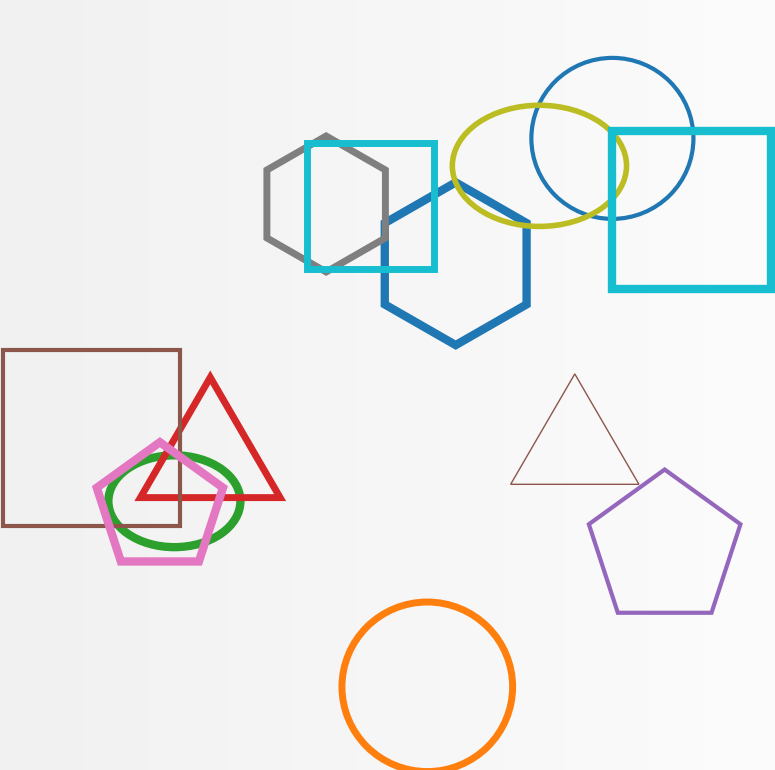[{"shape": "circle", "thickness": 1.5, "radius": 0.52, "center": [0.79, 0.82]}, {"shape": "hexagon", "thickness": 3, "radius": 0.53, "center": [0.588, 0.657]}, {"shape": "circle", "thickness": 2.5, "radius": 0.55, "center": [0.551, 0.108]}, {"shape": "oval", "thickness": 3, "radius": 0.43, "center": [0.225, 0.349]}, {"shape": "triangle", "thickness": 2.5, "radius": 0.52, "center": [0.271, 0.406]}, {"shape": "pentagon", "thickness": 1.5, "radius": 0.51, "center": [0.858, 0.287]}, {"shape": "square", "thickness": 1.5, "radius": 0.57, "center": [0.118, 0.431]}, {"shape": "triangle", "thickness": 0.5, "radius": 0.48, "center": [0.742, 0.419]}, {"shape": "pentagon", "thickness": 3, "radius": 0.43, "center": [0.206, 0.34]}, {"shape": "hexagon", "thickness": 2.5, "radius": 0.44, "center": [0.421, 0.735]}, {"shape": "oval", "thickness": 2, "radius": 0.56, "center": [0.696, 0.785]}, {"shape": "square", "thickness": 2.5, "radius": 0.41, "center": [0.478, 0.733]}, {"shape": "square", "thickness": 3, "radius": 0.51, "center": [0.892, 0.727]}]